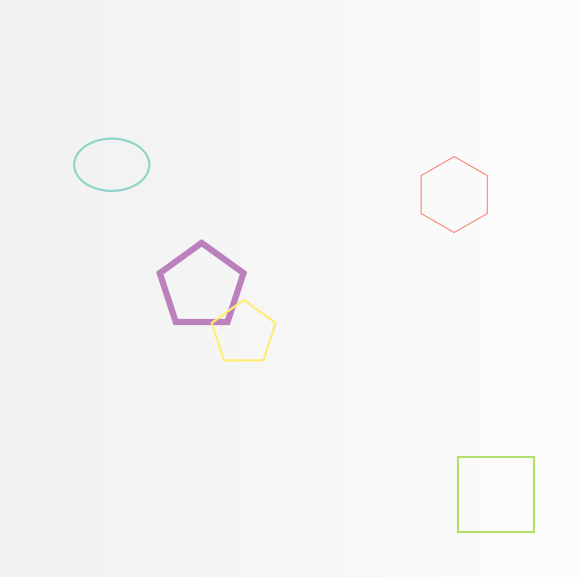[{"shape": "oval", "thickness": 1, "radius": 0.32, "center": [0.192, 0.714]}, {"shape": "hexagon", "thickness": 0.5, "radius": 0.33, "center": [0.781, 0.662]}, {"shape": "square", "thickness": 1, "radius": 0.33, "center": [0.853, 0.143]}, {"shape": "pentagon", "thickness": 3, "radius": 0.38, "center": [0.347, 0.503]}, {"shape": "pentagon", "thickness": 1, "radius": 0.29, "center": [0.419, 0.422]}]